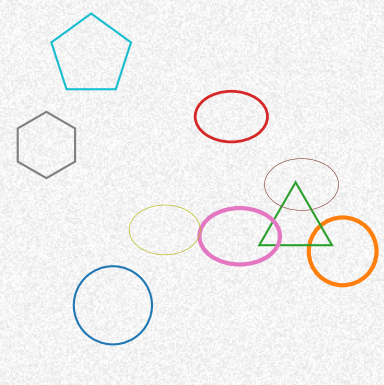[{"shape": "circle", "thickness": 1.5, "radius": 0.51, "center": [0.293, 0.207]}, {"shape": "circle", "thickness": 3, "radius": 0.44, "center": [0.89, 0.347]}, {"shape": "triangle", "thickness": 1.5, "radius": 0.55, "center": [0.768, 0.418]}, {"shape": "oval", "thickness": 2, "radius": 0.47, "center": [0.601, 0.697]}, {"shape": "oval", "thickness": 0.5, "radius": 0.48, "center": [0.783, 0.521]}, {"shape": "oval", "thickness": 3, "radius": 0.52, "center": [0.623, 0.386]}, {"shape": "hexagon", "thickness": 1.5, "radius": 0.43, "center": [0.121, 0.623]}, {"shape": "oval", "thickness": 0.5, "radius": 0.46, "center": [0.428, 0.403]}, {"shape": "pentagon", "thickness": 1.5, "radius": 0.54, "center": [0.237, 0.856]}]